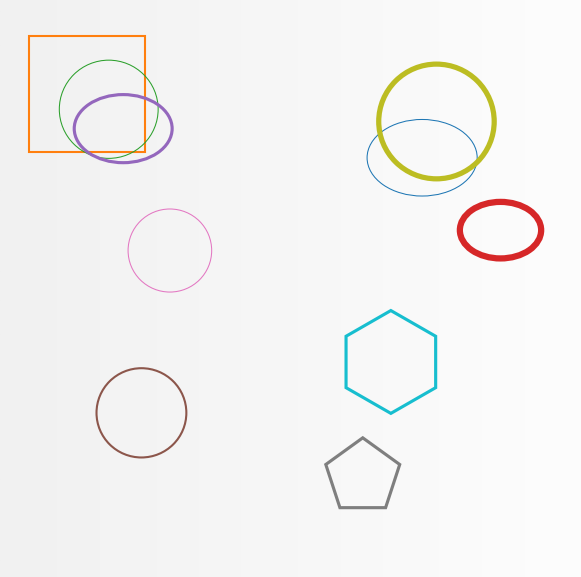[{"shape": "oval", "thickness": 0.5, "radius": 0.47, "center": [0.726, 0.726]}, {"shape": "square", "thickness": 1, "radius": 0.5, "center": [0.149, 0.836]}, {"shape": "circle", "thickness": 0.5, "radius": 0.43, "center": [0.187, 0.81]}, {"shape": "oval", "thickness": 3, "radius": 0.35, "center": [0.861, 0.601]}, {"shape": "oval", "thickness": 1.5, "radius": 0.42, "center": [0.212, 0.776]}, {"shape": "circle", "thickness": 1, "radius": 0.39, "center": [0.243, 0.284]}, {"shape": "circle", "thickness": 0.5, "radius": 0.36, "center": [0.292, 0.565]}, {"shape": "pentagon", "thickness": 1.5, "radius": 0.33, "center": [0.624, 0.174]}, {"shape": "circle", "thickness": 2.5, "radius": 0.5, "center": [0.751, 0.789]}, {"shape": "hexagon", "thickness": 1.5, "radius": 0.45, "center": [0.672, 0.372]}]